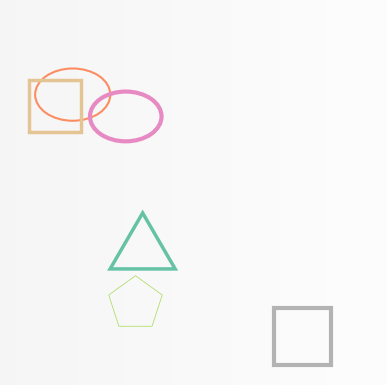[{"shape": "triangle", "thickness": 2.5, "radius": 0.48, "center": [0.368, 0.35]}, {"shape": "oval", "thickness": 1.5, "radius": 0.48, "center": [0.188, 0.754]}, {"shape": "oval", "thickness": 3, "radius": 0.46, "center": [0.325, 0.698]}, {"shape": "pentagon", "thickness": 0.5, "radius": 0.36, "center": [0.35, 0.211]}, {"shape": "square", "thickness": 2.5, "radius": 0.34, "center": [0.142, 0.724]}, {"shape": "square", "thickness": 3, "radius": 0.37, "center": [0.78, 0.126]}]